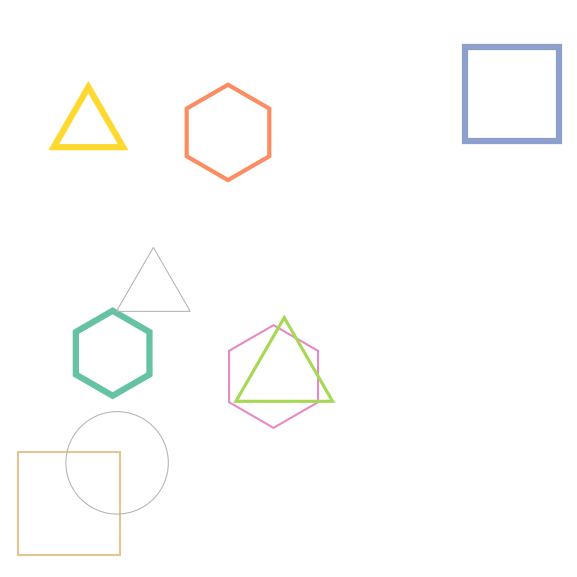[{"shape": "hexagon", "thickness": 3, "radius": 0.37, "center": [0.195, 0.387]}, {"shape": "hexagon", "thickness": 2, "radius": 0.41, "center": [0.395, 0.77]}, {"shape": "square", "thickness": 3, "radius": 0.41, "center": [0.886, 0.836]}, {"shape": "hexagon", "thickness": 1, "radius": 0.44, "center": [0.474, 0.347]}, {"shape": "triangle", "thickness": 1.5, "radius": 0.48, "center": [0.492, 0.353]}, {"shape": "triangle", "thickness": 3, "radius": 0.35, "center": [0.153, 0.779]}, {"shape": "square", "thickness": 1, "radius": 0.44, "center": [0.12, 0.127]}, {"shape": "circle", "thickness": 0.5, "radius": 0.44, "center": [0.203, 0.198]}, {"shape": "triangle", "thickness": 0.5, "radius": 0.37, "center": [0.266, 0.497]}]